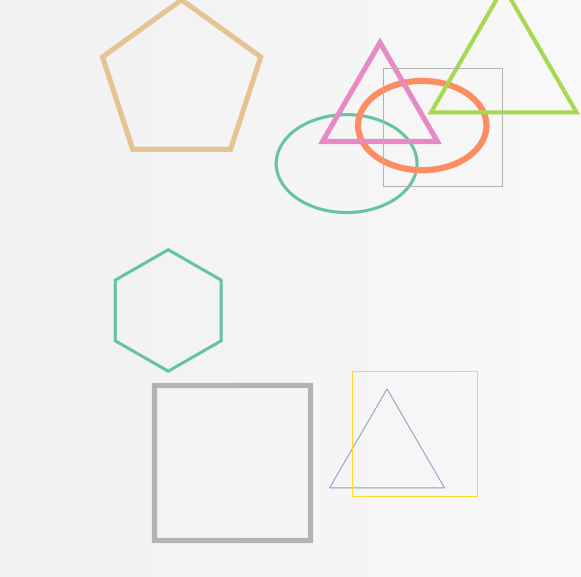[{"shape": "hexagon", "thickness": 1.5, "radius": 0.53, "center": [0.289, 0.462]}, {"shape": "oval", "thickness": 1.5, "radius": 0.61, "center": [0.596, 0.716]}, {"shape": "oval", "thickness": 3, "radius": 0.55, "center": [0.726, 0.782]}, {"shape": "triangle", "thickness": 0.5, "radius": 0.57, "center": [0.666, 0.211]}, {"shape": "triangle", "thickness": 2.5, "radius": 0.57, "center": [0.654, 0.811]}, {"shape": "triangle", "thickness": 2, "radius": 0.72, "center": [0.867, 0.877]}, {"shape": "square", "thickness": 0.5, "radius": 0.54, "center": [0.713, 0.248]}, {"shape": "pentagon", "thickness": 2.5, "radius": 0.72, "center": [0.312, 0.856]}, {"shape": "square", "thickness": 0.5, "radius": 0.51, "center": [0.761, 0.779]}, {"shape": "square", "thickness": 2.5, "radius": 0.67, "center": [0.399, 0.199]}]